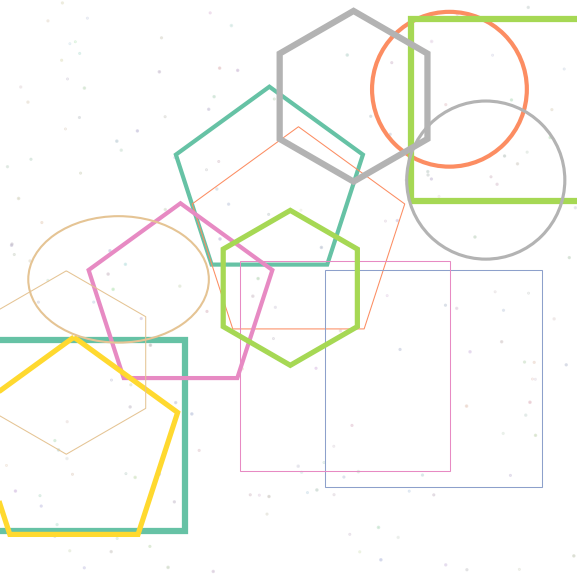[{"shape": "square", "thickness": 3, "radius": 0.83, "center": [0.156, 0.244]}, {"shape": "pentagon", "thickness": 2, "radius": 0.85, "center": [0.466, 0.679]}, {"shape": "circle", "thickness": 2, "radius": 0.67, "center": [0.778, 0.845]}, {"shape": "pentagon", "thickness": 0.5, "radius": 0.97, "center": [0.517, 0.586]}, {"shape": "square", "thickness": 0.5, "radius": 0.94, "center": [0.75, 0.343]}, {"shape": "pentagon", "thickness": 2, "radius": 0.84, "center": [0.313, 0.48]}, {"shape": "square", "thickness": 0.5, "radius": 0.91, "center": [0.597, 0.365]}, {"shape": "square", "thickness": 3, "radius": 0.79, "center": [0.869, 0.808]}, {"shape": "hexagon", "thickness": 2.5, "radius": 0.67, "center": [0.503, 0.501]}, {"shape": "pentagon", "thickness": 2.5, "radius": 0.94, "center": [0.128, 0.227]}, {"shape": "hexagon", "thickness": 0.5, "radius": 0.79, "center": [0.115, 0.371]}, {"shape": "oval", "thickness": 1, "radius": 0.78, "center": [0.205, 0.515]}, {"shape": "hexagon", "thickness": 3, "radius": 0.74, "center": [0.612, 0.832]}, {"shape": "circle", "thickness": 1.5, "radius": 0.68, "center": [0.841, 0.687]}]